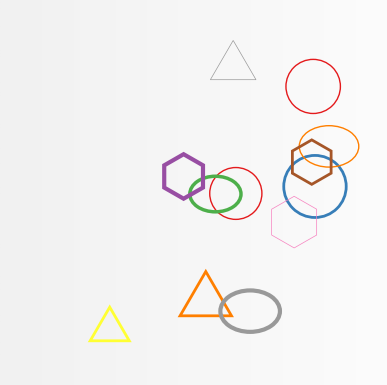[{"shape": "circle", "thickness": 1, "radius": 0.34, "center": [0.609, 0.498]}, {"shape": "circle", "thickness": 1, "radius": 0.35, "center": [0.808, 0.776]}, {"shape": "circle", "thickness": 2, "radius": 0.4, "center": [0.813, 0.516]}, {"shape": "oval", "thickness": 2.5, "radius": 0.33, "center": [0.556, 0.496]}, {"shape": "hexagon", "thickness": 3, "radius": 0.29, "center": [0.474, 0.542]}, {"shape": "triangle", "thickness": 2, "radius": 0.38, "center": [0.531, 0.218]}, {"shape": "oval", "thickness": 1, "radius": 0.38, "center": [0.849, 0.62]}, {"shape": "triangle", "thickness": 2, "radius": 0.29, "center": [0.283, 0.144]}, {"shape": "hexagon", "thickness": 2, "radius": 0.29, "center": [0.805, 0.579]}, {"shape": "hexagon", "thickness": 0.5, "radius": 0.34, "center": [0.759, 0.423]}, {"shape": "triangle", "thickness": 0.5, "radius": 0.34, "center": [0.602, 0.827]}, {"shape": "oval", "thickness": 3, "radius": 0.38, "center": [0.646, 0.192]}]